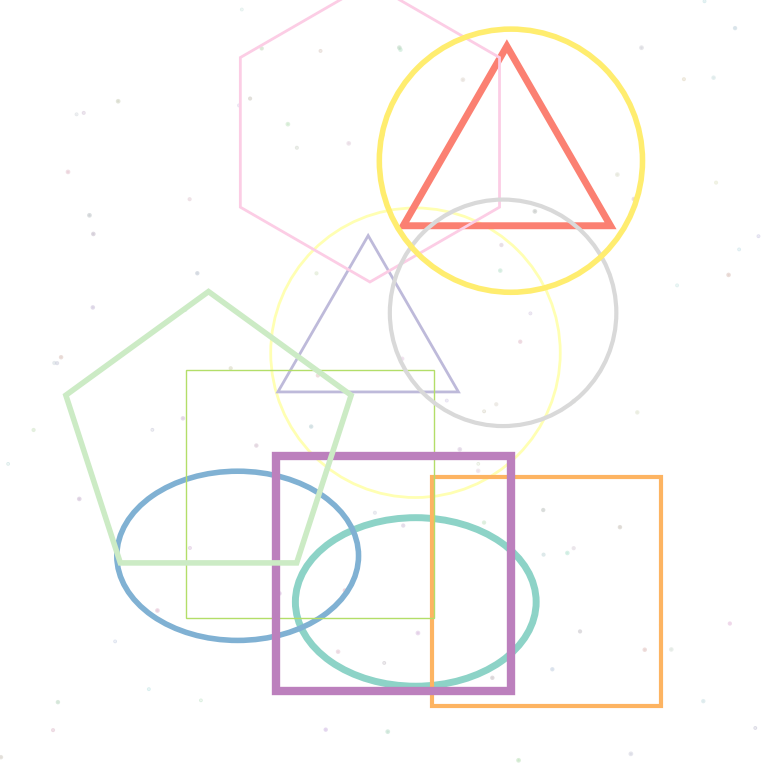[{"shape": "oval", "thickness": 2.5, "radius": 0.78, "center": [0.54, 0.218]}, {"shape": "circle", "thickness": 1, "radius": 0.94, "center": [0.54, 0.542]}, {"shape": "triangle", "thickness": 1, "radius": 0.68, "center": [0.478, 0.559]}, {"shape": "triangle", "thickness": 2.5, "radius": 0.78, "center": [0.658, 0.785]}, {"shape": "oval", "thickness": 2, "radius": 0.78, "center": [0.309, 0.278]}, {"shape": "square", "thickness": 1.5, "radius": 0.74, "center": [0.709, 0.232]}, {"shape": "square", "thickness": 0.5, "radius": 0.8, "center": [0.403, 0.358]}, {"shape": "hexagon", "thickness": 1, "radius": 0.97, "center": [0.48, 0.828]}, {"shape": "circle", "thickness": 1.5, "radius": 0.74, "center": [0.653, 0.594]}, {"shape": "square", "thickness": 3, "radius": 0.76, "center": [0.511, 0.255]}, {"shape": "pentagon", "thickness": 2, "radius": 0.97, "center": [0.271, 0.427]}, {"shape": "circle", "thickness": 2, "radius": 0.85, "center": [0.664, 0.791]}]